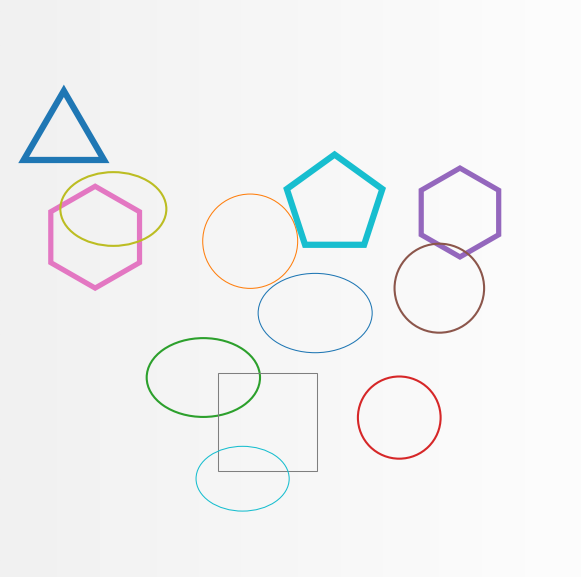[{"shape": "oval", "thickness": 0.5, "radius": 0.49, "center": [0.542, 0.457]}, {"shape": "triangle", "thickness": 3, "radius": 0.4, "center": [0.11, 0.762]}, {"shape": "circle", "thickness": 0.5, "radius": 0.41, "center": [0.43, 0.581]}, {"shape": "oval", "thickness": 1, "radius": 0.49, "center": [0.35, 0.345]}, {"shape": "circle", "thickness": 1, "radius": 0.36, "center": [0.687, 0.276]}, {"shape": "hexagon", "thickness": 2.5, "radius": 0.38, "center": [0.791, 0.631]}, {"shape": "circle", "thickness": 1, "radius": 0.39, "center": [0.756, 0.5]}, {"shape": "hexagon", "thickness": 2.5, "radius": 0.44, "center": [0.164, 0.588]}, {"shape": "square", "thickness": 0.5, "radius": 0.43, "center": [0.46, 0.268]}, {"shape": "oval", "thickness": 1, "radius": 0.46, "center": [0.195, 0.637]}, {"shape": "oval", "thickness": 0.5, "radius": 0.4, "center": [0.417, 0.17]}, {"shape": "pentagon", "thickness": 3, "radius": 0.43, "center": [0.576, 0.645]}]